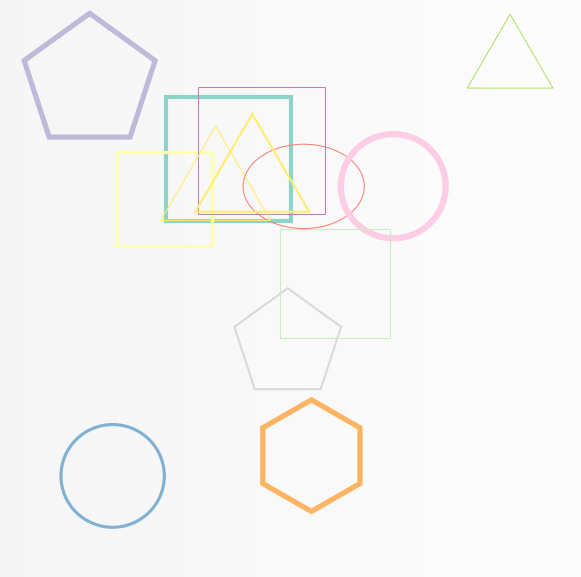[{"shape": "square", "thickness": 2, "radius": 0.54, "center": [0.393, 0.724]}, {"shape": "square", "thickness": 1.5, "radius": 0.41, "center": [0.283, 0.655]}, {"shape": "pentagon", "thickness": 2.5, "radius": 0.59, "center": [0.154, 0.858]}, {"shape": "oval", "thickness": 0.5, "radius": 0.52, "center": [0.522, 0.676]}, {"shape": "circle", "thickness": 1.5, "radius": 0.44, "center": [0.194, 0.175]}, {"shape": "hexagon", "thickness": 2.5, "radius": 0.48, "center": [0.536, 0.21]}, {"shape": "triangle", "thickness": 0.5, "radius": 0.43, "center": [0.878, 0.889]}, {"shape": "circle", "thickness": 3, "radius": 0.45, "center": [0.677, 0.677]}, {"shape": "pentagon", "thickness": 1, "radius": 0.48, "center": [0.495, 0.403]}, {"shape": "square", "thickness": 0.5, "radius": 0.55, "center": [0.449, 0.739]}, {"shape": "square", "thickness": 0.5, "radius": 0.47, "center": [0.576, 0.508]}, {"shape": "triangle", "thickness": 0.5, "radius": 0.54, "center": [0.371, 0.672]}, {"shape": "triangle", "thickness": 1, "radius": 0.56, "center": [0.434, 0.689]}]